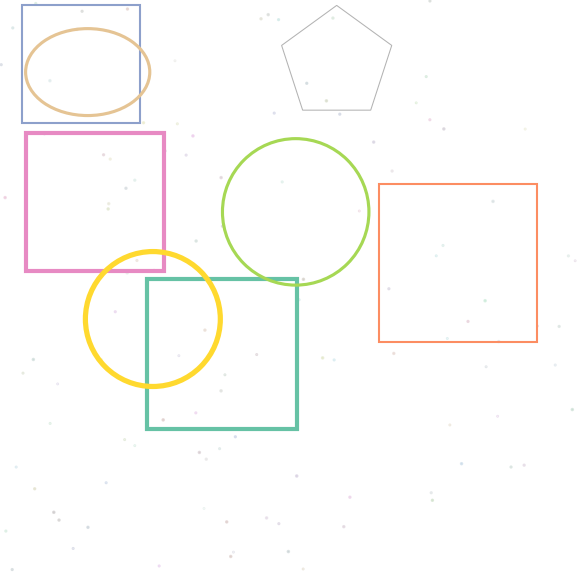[{"shape": "square", "thickness": 2, "radius": 0.65, "center": [0.384, 0.386]}, {"shape": "square", "thickness": 1, "radius": 0.68, "center": [0.794, 0.544]}, {"shape": "square", "thickness": 1, "radius": 0.51, "center": [0.14, 0.889]}, {"shape": "square", "thickness": 2, "radius": 0.6, "center": [0.164, 0.65]}, {"shape": "circle", "thickness": 1.5, "radius": 0.63, "center": [0.512, 0.632]}, {"shape": "circle", "thickness": 2.5, "radius": 0.58, "center": [0.265, 0.447]}, {"shape": "oval", "thickness": 1.5, "radius": 0.54, "center": [0.152, 0.874]}, {"shape": "pentagon", "thickness": 0.5, "radius": 0.5, "center": [0.583, 0.89]}]